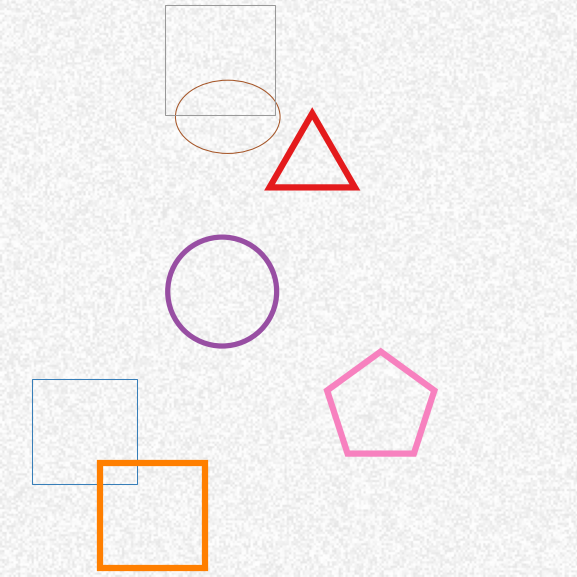[{"shape": "triangle", "thickness": 3, "radius": 0.43, "center": [0.541, 0.717]}, {"shape": "square", "thickness": 0.5, "radius": 0.46, "center": [0.146, 0.252]}, {"shape": "circle", "thickness": 2.5, "radius": 0.47, "center": [0.385, 0.494]}, {"shape": "square", "thickness": 3, "radius": 0.45, "center": [0.264, 0.106]}, {"shape": "oval", "thickness": 0.5, "radius": 0.45, "center": [0.394, 0.797]}, {"shape": "pentagon", "thickness": 3, "radius": 0.49, "center": [0.659, 0.293]}, {"shape": "square", "thickness": 0.5, "radius": 0.48, "center": [0.381, 0.895]}]